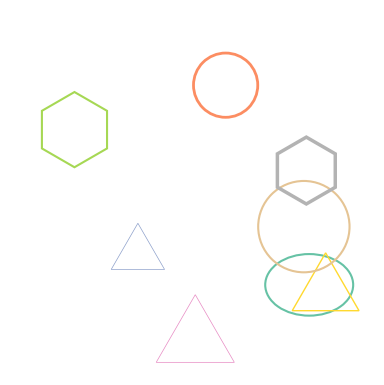[{"shape": "oval", "thickness": 1.5, "radius": 0.57, "center": [0.803, 0.26]}, {"shape": "circle", "thickness": 2, "radius": 0.42, "center": [0.586, 0.779]}, {"shape": "triangle", "thickness": 0.5, "radius": 0.4, "center": [0.358, 0.34]}, {"shape": "triangle", "thickness": 0.5, "radius": 0.59, "center": [0.507, 0.117]}, {"shape": "hexagon", "thickness": 1.5, "radius": 0.49, "center": [0.193, 0.663]}, {"shape": "triangle", "thickness": 1, "radius": 0.5, "center": [0.846, 0.243]}, {"shape": "circle", "thickness": 1.5, "radius": 0.59, "center": [0.789, 0.411]}, {"shape": "hexagon", "thickness": 2.5, "radius": 0.43, "center": [0.796, 0.557]}]